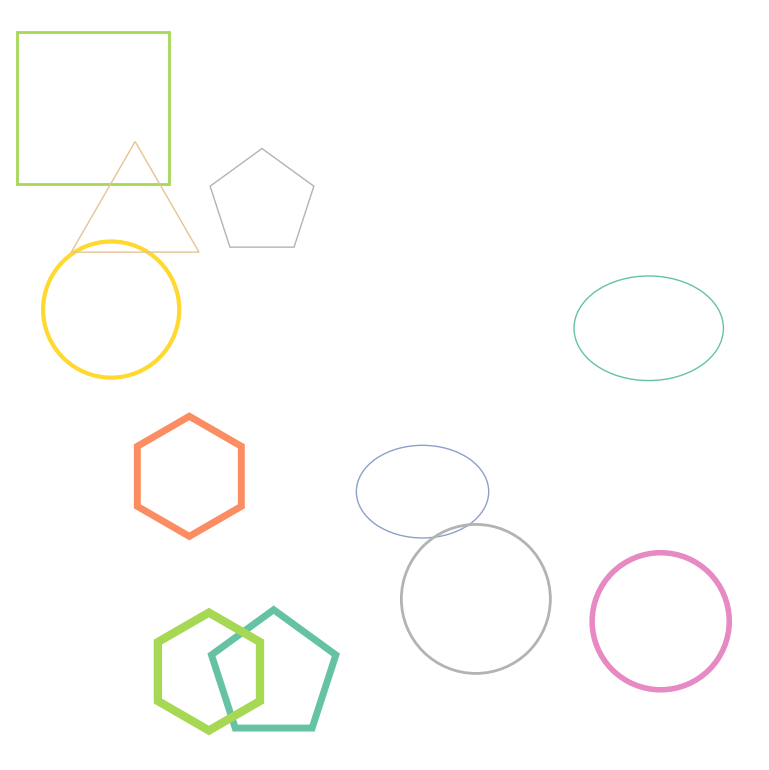[{"shape": "pentagon", "thickness": 2.5, "radius": 0.42, "center": [0.355, 0.123]}, {"shape": "oval", "thickness": 0.5, "radius": 0.49, "center": [0.842, 0.574]}, {"shape": "hexagon", "thickness": 2.5, "radius": 0.39, "center": [0.246, 0.381]}, {"shape": "oval", "thickness": 0.5, "radius": 0.43, "center": [0.549, 0.362]}, {"shape": "circle", "thickness": 2, "radius": 0.45, "center": [0.858, 0.193]}, {"shape": "square", "thickness": 1, "radius": 0.49, "center": [0.121, 0.859]}, {"shape": "hexagon", "thickness": 3, "radius": 0.38, "center": [0.271, 0.128]}, {"shape": "circle", "thickness": 1.5, "radius": 0.44, "center": [0.144, 0.598]}, {"shape": "triangle", "thickness": 0.5, "radius": 0.48, "center": [0.176, 0.72]}, {"shape": "circle", "thickness": 1, "radius": 0.48, "center": [0.618, 0.222]}, {"shape": "pentagon", "thickness": 0.5, "radius": 0.35, "center": [0.34, 0.736]}]